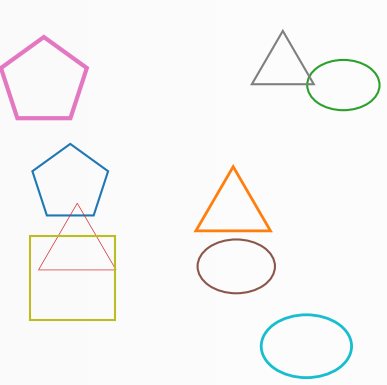[{"shape": "pentagon", "thickness": 1.5, "radius": 0.51, "center": [0.181, 0.524]}, {"shape": "triangle", "thickness": 2, "radius": 0.56, "center": [0.602, 0.456]}, {"shape": "oval", "thickness": 1.5, "radius": 0.47, "center": [0.886, 0.779]}, {"shape": "triangle", "thickness": 0.5, "radius": 0.58, "center": [0.199, 0.357]}, {"shape": "oval", "thickness": 1.5, "radius": 0.5, "center": [0.61, 0.308]}, {"shape": "pentagon", "thickness": 3, "radius": 0.58, "center": [0.113, 0.787]}, {"shape": "triangle", "thickness": 1.5, "radius": 0.46, "center": [0.73, 0.827]}, {"shape": "square", "thickness": 1.5, "radius": 0.54, "center": [0.187, 0.278]}, {"shape": "oval", "thickness": 2, "radius": 0.58, "center": [0.791, 0.101]}]